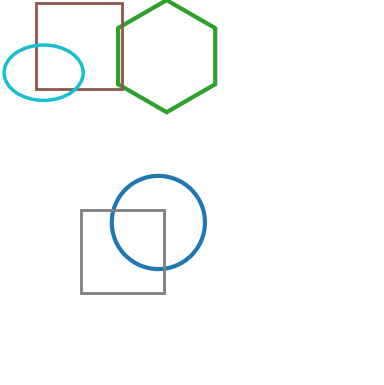[{"shape": "circle", "thickness": 3, "radius": 0.61, "center": [0.411, 0.422]}, {"shape": "hexagon", "thickness": 3, "radius": 0.73, "center": [0.433, 0.854]}, {"shape": "square", "thickness": 2, "radius": 0.56, "center": [0.205, 0.881]}, {"shape": "square", "thickness": 2, "radius": 0.54, "center": [0.318, 0.347]}, {"shape": "oval", "thickness": 2.5, "radius": 0.51, "center": [0.113, 0.811]}]